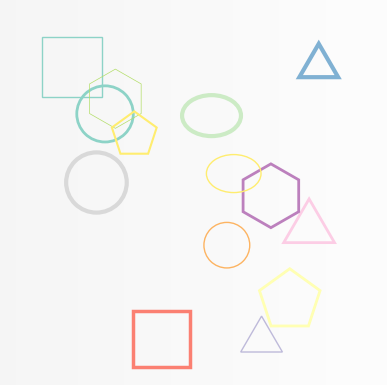[{"shape": "circle", "thickness": 2, "radius": 0.36, "center": [0.271, 0.704]}, {"shape": "square", "thickness": 1, "radius": 0.39, "center": [0.186, 0.825]}, {"shape": "pentagon", "thickness": 2, "radius": 0.41, "center": [0.748, 0.22]}, {"shape": "triangle", "thickness": 1, "radius": 0.31, "center": [0.675, 0.117]}, {"shape": "square", "thickness": 2.5, "radius": 0.37, "center": [0.417, 0.119]}, {"shape": "triangle", "thickness": 3, "radius": 0.29, "center": [0.823, 0.828]}, {"shape": "circle", "thickness": 1, "radius": 0.3, "center": [0.585, 0.363]}, {"shape": "hexagon", "thickness": 0.5, "radius": 0.38, "center": [0.298, 0.744]}, {"shape": "triangle", "thickness": 2, "radius": 0.38, "center": [0.798, 0.408]}, {"shape": "circle", "thickness": 3, "radius": 0.39, "center": [0.249, 0.526]}, {"shape": "hexagon", "thickness": 2, "radius": 0.41, "center": [0.699, 0.492]}, {"shape": "oval", "thickness": 3, "radius": 0.38, "center": [0.546, 0.7]}, {"shape": "oval", "thickness": 1, "radius": 0.35, "center": [0.603, 0.549]}, {"shape": "pentagon", "thickness": 1.5, "radius": 0.3, "center": [0.347, 0.65]}]